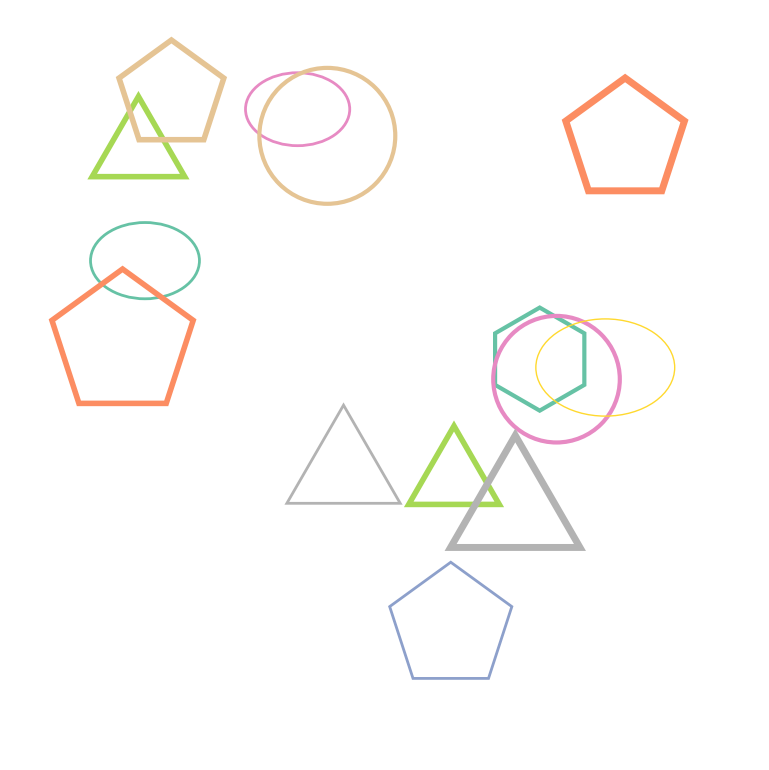[{"shape": "oval", "thickness": 1, "radius": 0.35, "center": [0.188, 0.661]}, {"shape": "hexagon", "thickness": 1.5, "radius": 0.33, "center": [0.701, 0.534]}, {"shape": "pentagon", "thickness": 2.5, "radius": 0.41, "center": [0.812, 0.818]}, {"shape": "pentagon", "thickness": 2, "radius": 0.48, "center": [0.159, 0.554]}, {"shape": "pentagon", "thickness": 1, "radius": 0.42, "center": [0.585, 0.186]}, {"shape": "circle", "thickness": 1.5, "radius": 0.41, "center": [0.723, 0.508]}, {"shape": "oval", "thickness": 1, "radius": 0.34, "center": [0.387, 0.858]}, {"shape": "triangle", "thickness": 2, "radius": 0.35, "center": [0.18, 0.805]}, {"shape": "triangle", "thickness": 2, "radius": 0.34, "center": [0.59, 0.379]}, {"shape": "oval", "thickness": 0.5, "radius": 0.45, "center": [0.786, 0.523]}, {"shape": "circle", "thickness": 1.5, "radius": 0.44, "center": [0.425, 0.824]}, {"shape": "pentagon", "thickness": 2, "radius": 0.36, "center": [0.223, 0.876]}, {"shape": "triangle", "thickness": 2.5, "radius": 0.49, "center": [0.669, 0.338]}, {"shape": "triangle", "thickness": 1, "radius": 0.42, "center": [0.446, 0.389]}]